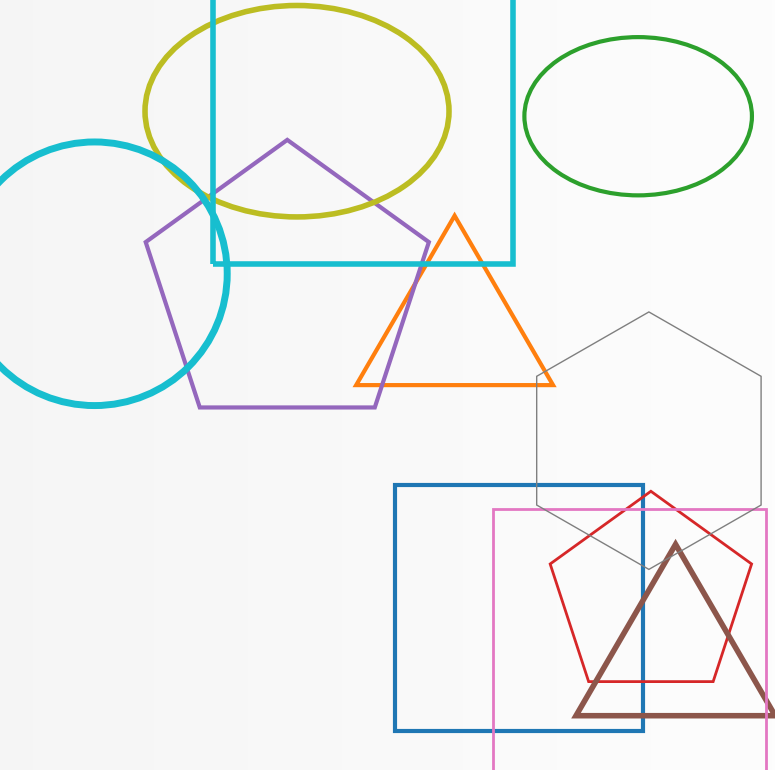[{"shape": "square", "thickness": 1.5, "radius": 0.8, "center": [0.67, 0.21]}, {"shape": "triangle", "thickness": 1.5, "radius": 0.73, "center": [0.587, 0.573]}, {"shape": "oval", "thickness": 1.5, "radius": 0.73, "center": [0.823, 0.849]}, {"shape": "pentagon", "thickness": 1, "radius": 0.68, "center": [0.84, 0.225]}, {"shape": "pentagon", "thickness": 1.5, "radius": 0.96, "center": [0.371, 0.626]}, {"shape": "triangle", "thickness": 2, "radius": 0.74, "center": [0.872, 0.145]}, {"shape": "square", "thickness": 1, "radius": 0.88, "center": [0.813, 0.163]}, {"shape": "hexagon", "thickness": 0.5, "radius": 0.84, "center": [0.837, 0.428]}, {"shape": "oval", "thickness": 2, "radius": 0.98, "center": [0.383, 0.856]}, {"shape": "square", "thickness": 2, "radius": 0.97, "center": [0.468, 0.851]}, {"shape": "circle", "thickness": 2.5, "radius": 0.86, "center": [0.122, 0.644]}]